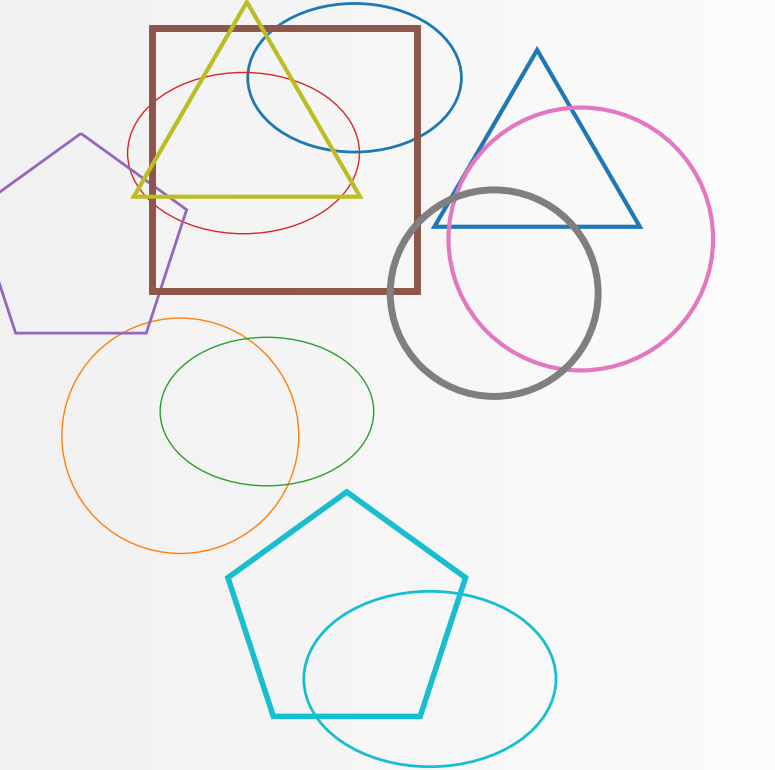[{"shape": "triangle", "thickness": 1.5, "radius": 0.77, "center": [0.693, 0.782]}, {"shape": "oval", "thickness": 1, "radius": 0.69, "center": [0.458, 0.899]}, {"shape": "circle", "thickness": 0.5, "radius": 0.76, "center": [0.233, 0.434]}, {"shape": "oval", "thickness": 0.5, "radius": 0.69, "center": [0.344, 0.466]}, {"shape": "oval", "thickness": 0.5, "radius": 0.75, "center": [0.314, 0.801]}, {"shape": "pentagon", "thickness": 1, "radius": 0.72, "center": [0.104, 0.683]}, {"shape": "square", "thickness": 2.5, "radius": 0.85, "center": [0.367, 0.793]}, {"shape": "circle", "thickness": 1.5, "radius": 0.85, "center": [0.749, 0.69]}, {"shape": "circle", "thickness": 2.5, "radius": 0.67, "center": [0.638, 0.619]}, {"shape": "triangle", "thickness": 1.5, "radius": 0.84, "center": [0.319, 0.829]}, {"shape": "pentagon", "thickness": 2, "radius": 0.81, "center": [0.447, 0.2]}, {"shape": "oval", "thickness": 1, "radius": 0.81, "center": [0.555, 0.118]}]